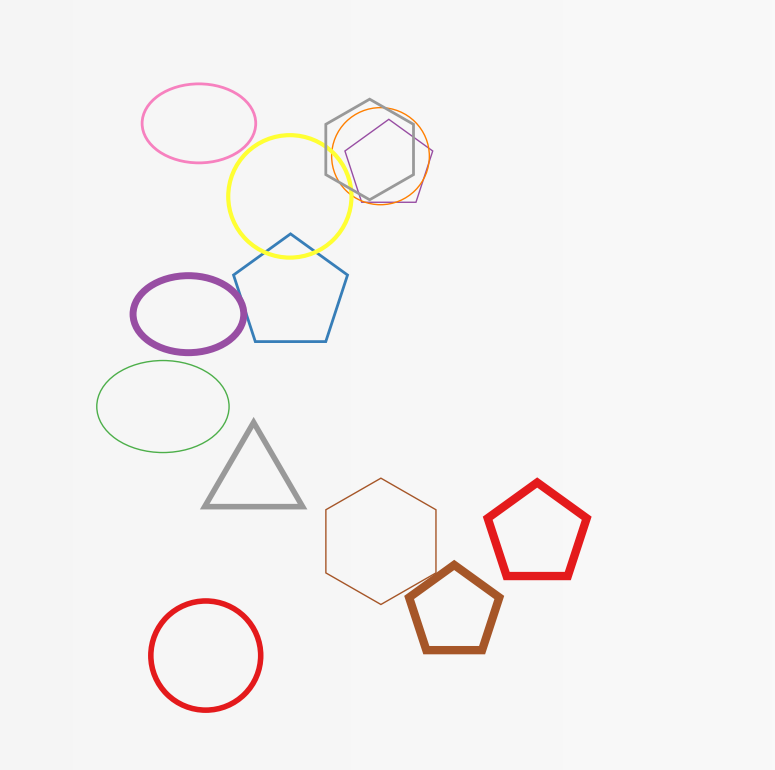[{"shape": "circle", "thickness": 2, "radius": 0.35, "center": [0.266, 0.149]}, {"shape": "pentagon", "thickness": 3, "radius": 0.34, "center": [0.693, 0.306]}, {"shape": "pentagon", "thickness": 1, "radius": 0.39, "center": [0.375, 0.619]}, {"shape": "oval", "thickness": 0.5, "radius": 0.43, "center": [0.21, 0.472]}, {"shape": "oval", "thickness": 2.5, "radius": 0.36, "center": [0.243, 0.592]}, {"shape": "pentagon", "thickness": 0.5, "radius": 0.3, "center": [0.502, 0.785]}, {"shape": "circle", "thickness": 0.5, "radius": 0.32, "center": [0.491, 0.797]}, {"shape": "circle", "thickness": 1.5, "radius": 0.4, "center": [0.374, 0.745]}, {"shape": "hexagon", "thickness": 0.5, "radius": 0.41, "center": [0.492, 0.297]}, {"shape": "pentagon", "thickness": 3, "radius": 0.31, "center": [0.586, 0.205]}, {"shape": "oval", "thickness": 1, "radius": 0.37, "center": [0.257, 0.84]}, {"shape": "triangle", "thickness": 2, "radius": 0.36, "center": [0.327, 0.378]}, {"shape": "hexagon", "thickness": 1, "radius": 0.33, "center": [0.477, 0.806]}]